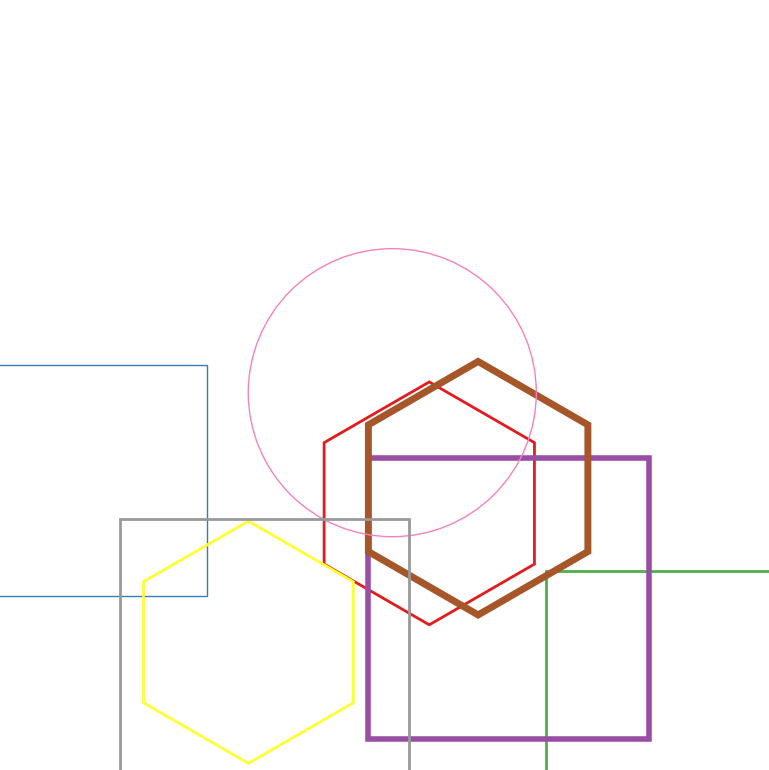[{"shape": "hexagon", "thickness": 1, "radius": 0.79, "center": [0.557, 0.346]}, {"shape": "square", "thickness": 0.5, "radius": 0.75, "center": [0.119, 0.377]}, {"shape": "square", "thickness": 1, "radius": 0.76, "center": [0.862, 0.106]}, {"shape": "square", "thickness": 2, "radius": 0.91, "center": [0.66, 0.223]}, {"shape": "hexagon", "thickness": 1, "radius": 0.79, "center": [0.323, 0.166]}, {"shape": "hexagon", "thickness": 2.5, "radius": 0.82, "center": [0.621, 0.366]}, {"shape": "circle", "thickness": 0.5, "radius": 0.94, "center": [0.509, 0.49]}, {"shape": "square", "thickness": 1, "radius": 0.94, "center": [0.343, 0.138]}]